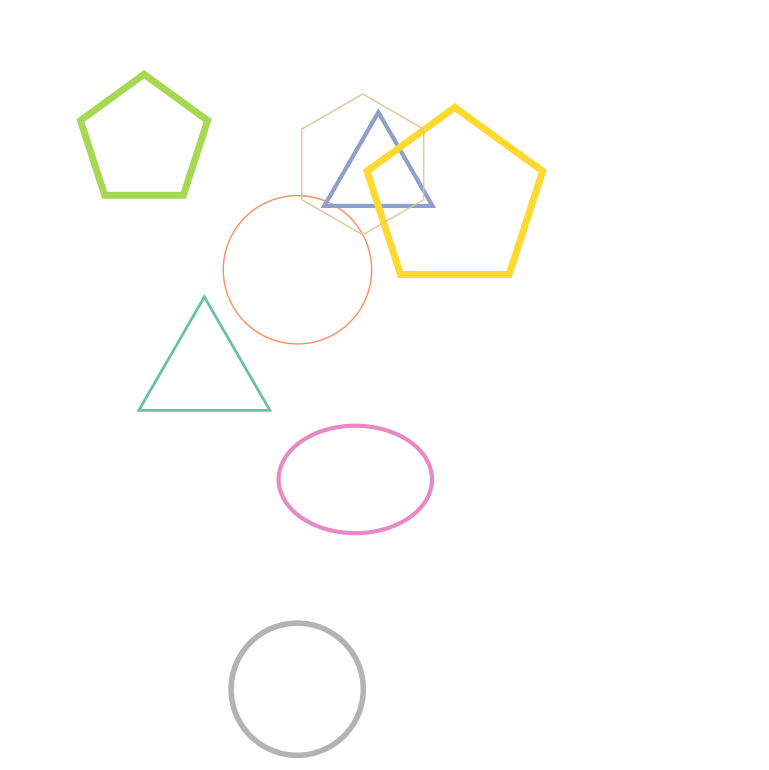[{"shape": "triangle", "thickness": 1, "radius": 0.49, "center": [0.265, 0.516]}, {"shape": "circle", "thickness": 0.5, "radius": 0.48, "center": [0.386, 0.65]}, {"shape": "triangle", "thickness": 1.5, "radius": 0.41, "center": [0.491, 0.773]}, {"shape": "oval", "thickness": 1.5, "radius": 0.5, "center": [0.461, 0.377]}, {"shape": "pentagon", "thickness": 2.5, "radius": 0.43, "center": [0.187, 0.817]}, {"shape": "pentagon", "thickness": 2.5, "radius": 0.6, "center": [0.591, 0.741]}, {"shape": "hexagon", "thickness": 0.5, "radius": 0.46, "center": [0.471, 0.787]}, {"shape": "circle", "thickness": 2, "radius": 0.43, "center": [0.386, 0.105]}]